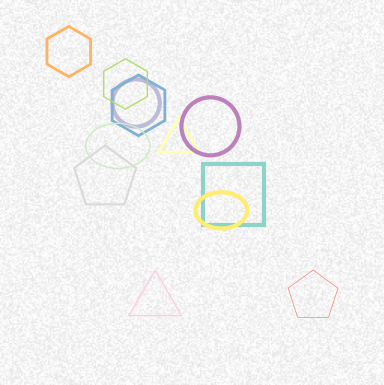[{"shape": "square", "thickness": 3, "radius": 0.4, "center": [0.606, 0.496]}, {"shape": "triangle", "thickness": 2, "radius": 0.3, "center": [0.465, 0.635]}, {"shape": "circle", "thickness": 3, "radius": 0.31, "center": [0.353, 0.733]}, {"shape": "pentagon", "thickness": 0.5, "radius": 0.34, "center": [0.813, 0.231]}, {"shape": "hexagon", "thickness": 2, "radius": 0.39, "center": [0.36, 0.726]}, {"shape": "hexagon", "thickness": 2, "radius": 0.33, "center": [0.179, 0.866]}, {"shape": "hexagon", "thickness": 1, "radius": 0.33, "center": [0.326, 0.782]}, {"shape": "triangle", "thickness": 1, "radius": 0.39, "center": [0.403, 0.22]}, {"shape": "pentagon", "thickness": 1.5, "radius": 0.42, "center": [0.273, 0.538]}, {"shape": "circle", "thickness": 3, "radius": 0.38, "center": [0.547, 0.672]}, {"shape": "oval", "thickness": 1, "radius": 0.42, "center": [0.306, 0.621]}, {"shape": "oval", "thickness": 3, "radius": 0.34, "center": [0.575, 0.454]}]